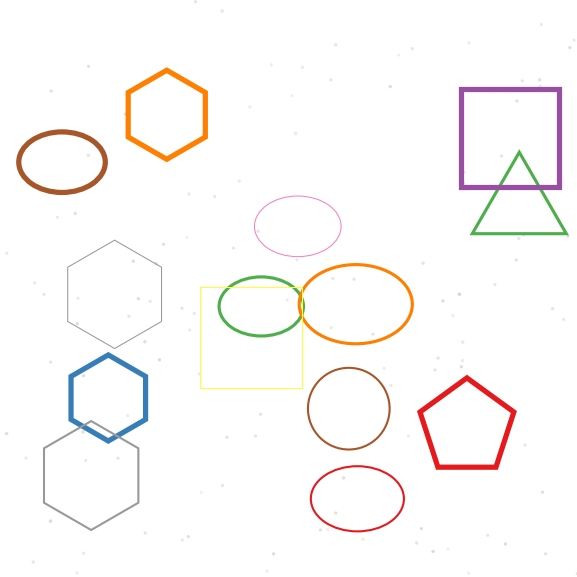[{"shape": "pentagon", "thickness": 2.5, "radius": 0.43, "center": [0.809, 0.259]}, {"shape": "oval", "thickness": 1, "radius": 0.4, "center": [0.619, 0.135]}, {"shape": "hexagon", "thickness": 2.5, "radius": 0.37, "center": [0.188, 0.31]}, {"shape": "triangle", "thickness": 1.5, "radius": 0.47, "center": [0.899, 0.641]}, {"shape": "oval", "thickness": 1.5, "radius": 0.37, "center": [0.452, 0.468]}, {"shape": "square", "thickness": 2.5, "radius": 0.43, "center": [0.883, 0.76]}, {"shape": "hexagon", "thickness": 2.5, "radius": 0.39, "center": [0.289, 0.8]}, {"shape": "oval", "thickness": 1.5, "radius": 0.49, "center": [0.616, 0.472]}, {"shape": "square", "thickness": 0.5, "radius": 0.44, "center": [0.434, 0.415]}, {"shape": "circle", "thickness": 1, "radius": 0.35, "center": [0.604, 0.291]}, {"shape": "oval", "thickness": 2.5, "radius": 0.37, "center": [0.107, 0.718]}, {"shape": "oval", "thickness": 0.5, "radius": 0.37, "center": [0.516, 0.607]}, {"shape": "hexagon", "thickness": 0.5, "radius": 0.47, "center": [0.198, 0.489]}, {"shape": "hexagon", "thickness": 1, "radius": 0.47, "center": [0.158, 0.176]}]